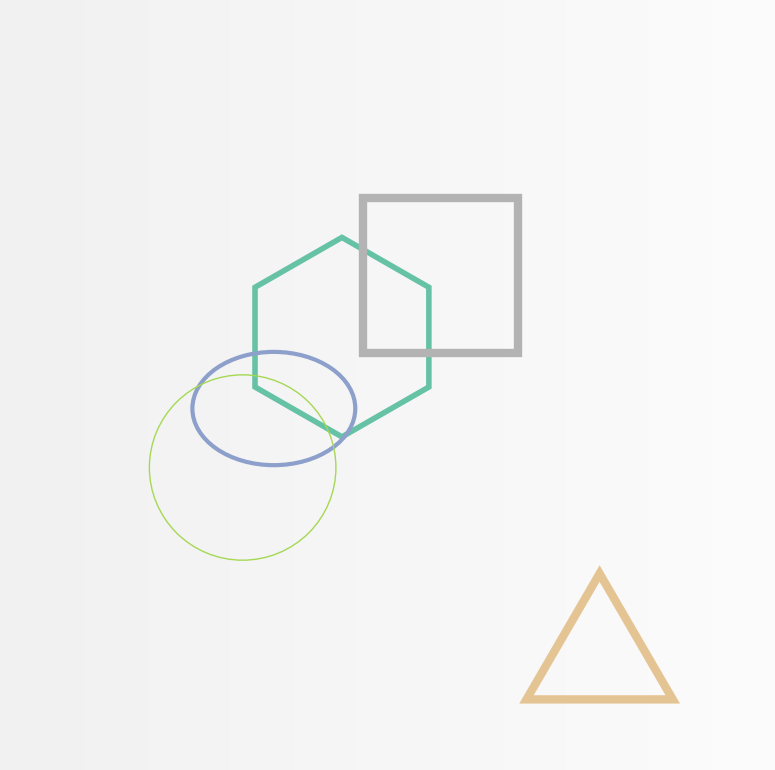[{"shape": "hexagon", "thickness": 2, "radius": 0.65, "center": [0.441, 0.562]}, {"shape": "oval", "thickness": 1.5, "radius": 0.53, "center": [0.353, 0.469]}, {"shape": "circle", "thickness": 0.5, "radius": 0.6, "center": [0.313, 0.393]}, {"shape": "triangle", "thickness": 3, "radius": 0.54, "center": [0.774, 0.146]}, {"shape": "square", "thickness": 3, "radius": 0.5, "center": [0.568, 0.642]}]